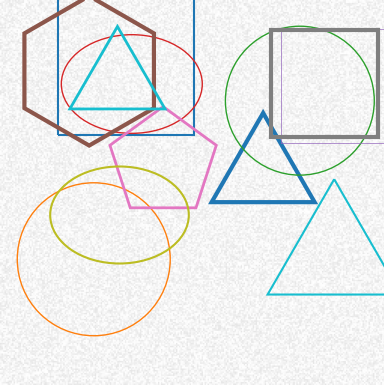[{"shape": "square", "thickness": 1.5, "radius": 0.89, "center": [0.328, 0.826]}, {"shape": "triangle", "thickness": 3, "radius": 0.77, "center": [0.683, 0.552]}, {"shape": "circle", "thickness": 1, "radius": 0.99, "center": [0.244, 0.327]}, {"shape": "circle", "thickness": 1, "radius": 0.97, "center": [0.779, 0.739]}, {"shape": "oval", "thickness": 1, "radius": 0.92, "center": [0.342, 0.782]}, {"shape": "square", "thickness": 0.5, "radius": 0.74, "center": [0.876, 0.776]}, {"shape": "hexagon", "thickness": 3, "radius": 0.97, "center": [0.232, 0.816]}, {"shape": "pentagon", "thickness": 2, "radius": 0.73, "center": [0.424, 0.578]}, {"shape": "square", "thickness": 3, "radius": 0.7, "center": [0.843, 0.783]}, {"shape": "oval", "thickness": 1.5, "radius": 0.9, "center": [0.31, 0.442]}, {"shape": "triangle", "thickness": 1.5, "radius": 1.0, "center": [0.868, 0.335]}, {"shape": "triangle", "thickness": 2, "radius": 0.71, "center": [0.305, 0.788]}]